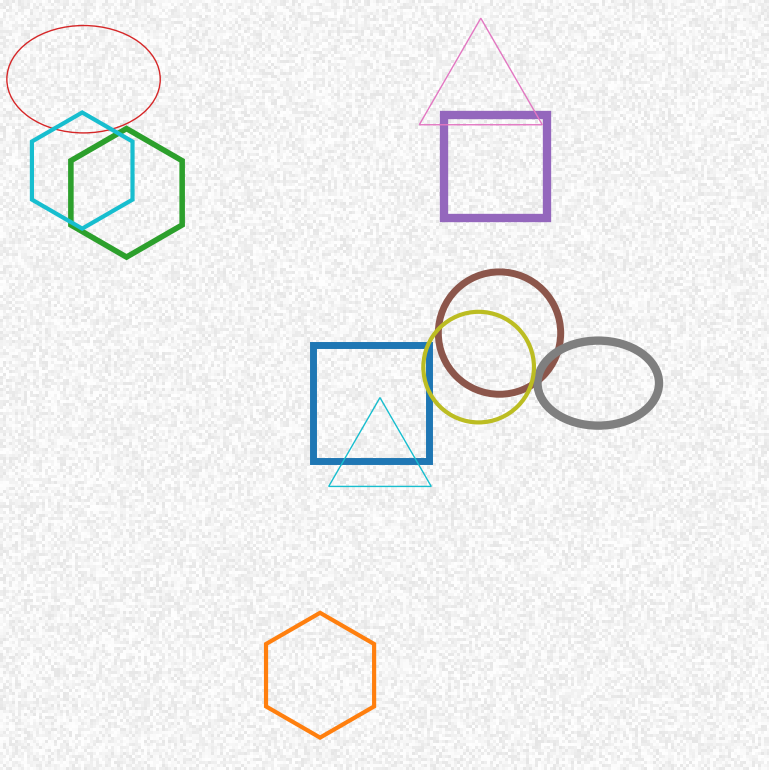[{"shape": "square", "thickness": 2.5, "radius": 0.38, "center": [0.482, 0.476]}, {"shape": "hexagon", "thickness": 1.5, "radius": 0.41, "center": [0.416, 0.123]}, {"shape": "hexagon", "thickness": 2, "radius": 0.42, "center": [0.164, 0.75]}, {"shape": "oval", "thickness": 0.5, "radius": 0.5, "center": [0.109, 0.897]}, {"shape": "square", "thickness": 3, "radius": 0.34, "center": [0.644, 0.784]}, {"shape": "circle", "thickness": 2.5, "radius": 0.4, "center": [0.649, 0.567]}, {"shape": "triangle", "thickness": 0.5, "radius": 0.46, "center": [0.624, 0.884]}, {"shape": "oval", "thickness": 3, "radius": 0.39, "center": [0.777, 0.502]}, {"shape": "circle", "thickness": 1.5, "radius": 0.36, "center": [0.622, 0.523]}, {"shape": "hexagon", "thickness": 1.5, "radius": 0.38, "center": [0.107, 0.778]}, {"shape": "triangle", "thickness": 0.5, "radius": 0.38, "center": [0.493, 0.407]}]